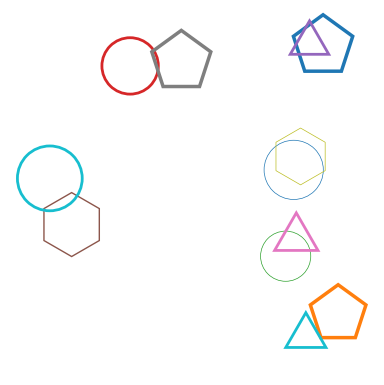[{"shape": "circle", "thickness": 0.5, "radius": 0.38, "center": [0.763, 0.559]}, {"shape": "pentagon", "thickness": 2.5, "radius": 0.4, "center": [0.839, 0.881]}, {"shape": "pentagon", "thickness": 2.5, "radius": 0.38, "center": [0.878, 0.184]}, {"shape": "circle", "thickness": 0.5, "radius": 0.33, "center": [0.742, 0.335]}, {"shape": "circle", "thickness": 2, "radius": 0.37, "center": [0.338, 0.829]}, {"shape": "triangle", "thickness": 2, "radius": 0.29, "center": [0.804, 0.888]}, {"shape": "hexagon", "thickness": 1, "radius": 0.42, "center": [0.186, 0.417]}, {"shape": "triangle", "thickness": 2, "radius": 0.33, "center": [0.77, 0.382]}, {"shape": "pentagon", "thickness": 2.5, "radius": 0.4, "center": [0.471, 0.84]}, {"shape": "hexagon", "thickness": 0.5, "radius": 0.37, "center": [0.781, 0.594]}, {"shape": "circle", "thickness": 2, "radius": 0.42, "center": [0.129, 0.537]}, {"shape": "triangle", "thickness": 2, "radius": 0.3, "center": [0.794, 0.128]}]